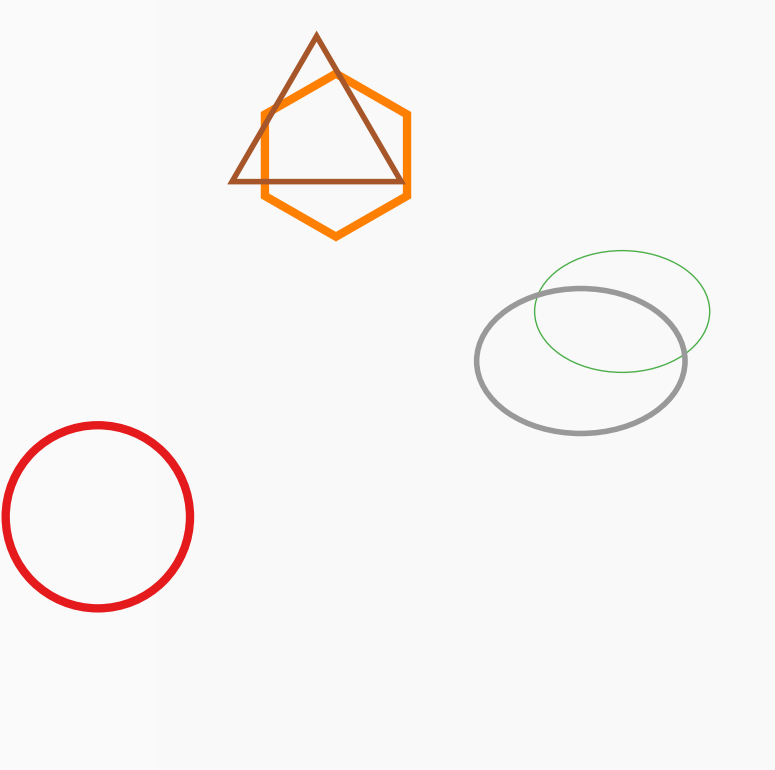[{"shape": "circle", "thickness": 3, "radius": 0.59, "center": [0.126, 0.329]}, {"shape": "oval", "thickness": 0.5, "radius": 0.56, "center": [0.803, 0.595]}, {"shape": "hexagon", "thickness": 3, "radius": 0.53, "center": [0.434, 0.798]}, {"shape": "triangle", "thickness": 2, "radius": 0.63, "center": [0.409, 0.827]}, {"shape": "oval", "thickness": 2, "radius": 0.67, "center": [0.749, 0.531]}]